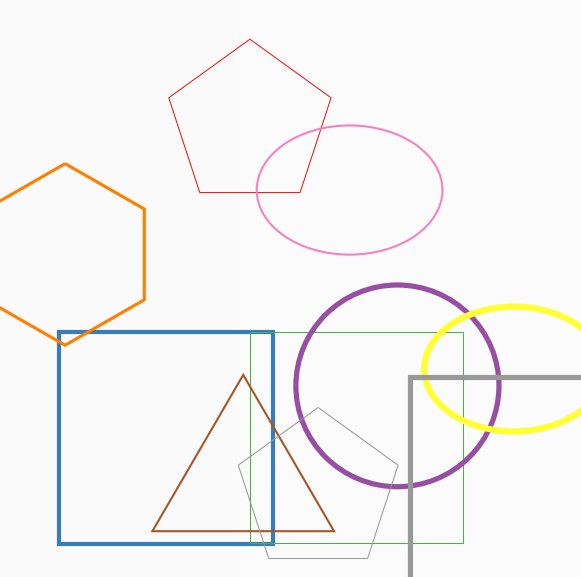[{"shape": "pentagon", "thickness": 0.5, "radius": 0.73, "center": [0.43, 0.784]}, {"shape": "square", "thickness": 2, "radius": 0.92, "center": [0.285, 0.241]}, {"shape": "square", "thickness": 0.5, "radius": 0.91, "center": [0.614, 0.241]}, {"shape": "circle", "thickness": 2.5, "radius": 0.87, "center": [0.684, 0.331]}, {"shape": "hexagon", "thickness": 1.5, "radius": 0.79, "center": [0.112, 0.559]}, {"shape": "oval", "thickness": 3, "radius": 0.77, "center": [0.884, 0.36]}, {"shape": "triangle", "thickness": 1, "radius": 0.9, "center": [0.418, 0.17]}, {"shape": "oval", "thickness": 1, "radius": 0.8, "center": [0.601, 0.67]}, {"shape": "square", "thickness": 2.5, "radius": 0.93, "center": [0.892, 0.161]}, {"shape": "pentagon", "thickness": 0.5, "radius": 0.72, "center": [0.547, 0.149]}]